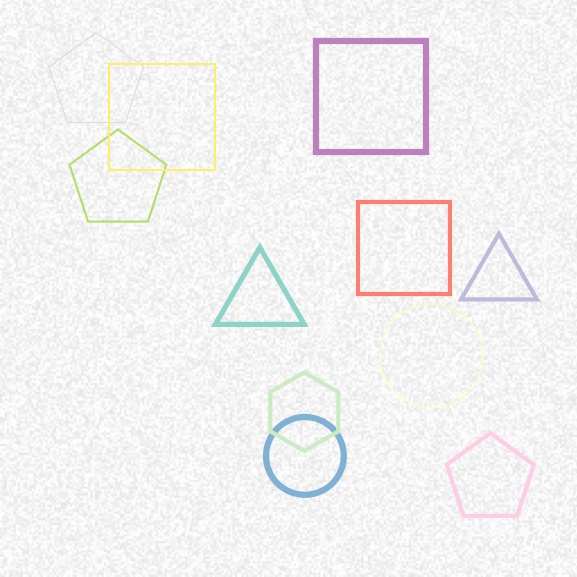[{"shape": "triangle", "thickness": 2.5, "radius": 0.44, "center": [0.45, 0.482]}, {"shape": "circle", "thickness": 0.5, "radius": 0.45, "center": [0.747, 0.384]}, {"shape": "triangle", "thickness": 2, "radius": 0.38, "center": [0.864, 0.519]}, {"shape": "square", "thickness": 2, "radius": 0.4, "center": [0.699, 0.57]}, {"shape": "circle", "thickness": 3, "radius": 0.34, "center": [0.528, 0.21]}, {"shape": "pentagon", "thickness": 1, "radius": 0.44, "center": [0.204, 0.687]}, {"shape": "pentagon", "thickness": 2, "radius": 0.4, "center": [0.849, 0.17]}, {"shape": "pentagon", "thickness": 0.5, "radius": 0.43, "center": [0.167, 0.857]}, {"shape": "square", "thickness": 3, "radius": 0.48, "center": [0.643, 0.832]}, {"shape": "hexagon", "thickness": 2, "radius": 0.34, "center": [0.527, 0.286]}, {"shape": "square", "thickness": 1, "radius": 0.46, "center": [0.28, 0.797]}]